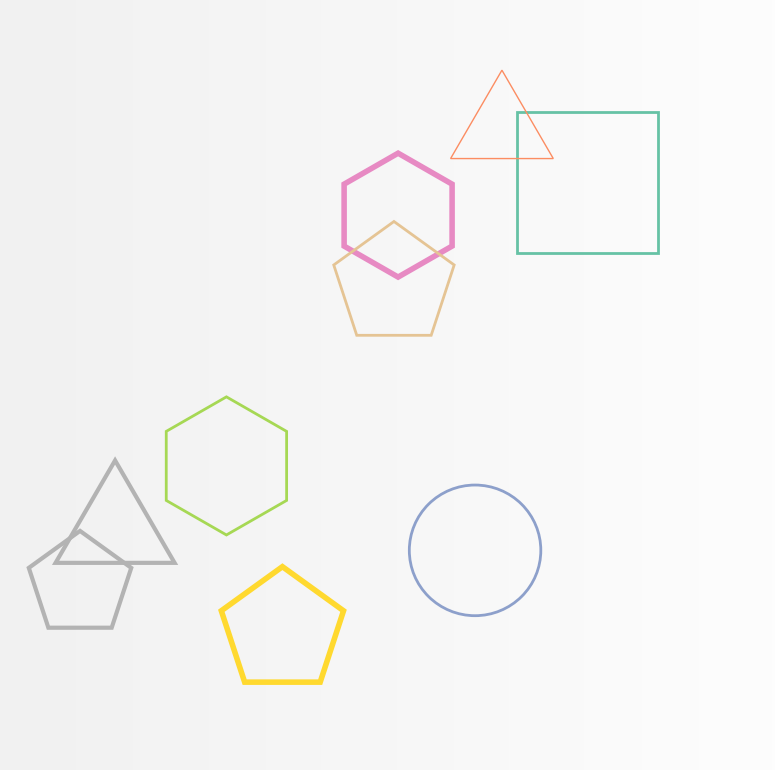[{"shape": "square", "thickness": 1, "radius": 0.46, "center": [0.758, 0.763]}, {"shape": "triangle", "thickness": 0.5, "radius": 0.38, "center": [0.648, 0.832]}, {"shape": "circle", "thickness": 1, "radius": 0.42, "center": [0.613, 0.285]}, {"shape": "hexagon", "thickness": 2, "radius": 0.4, "center": [0.514, 0.721]}, {"shape": "hexagon", "thickness": 1, "radius": 0.45, "center": [0.292, 0.395]}, {"shape": "pentagon", "thickness": 2, "radius": 0.41, "center": [0.364, 0.181]}, {"shape": "pentagon", "thickness": 1, "radius": 0.41, "center": [0.508, 0.631]}, {"shape": "pentagon", "thickness": 1.5, "radius": 0.35, "center": [0.103, 0.241]}, {"shape": "triangle", "thickness": 1.5, "radius": 0.44, "center": [0.149, 0.313]}]